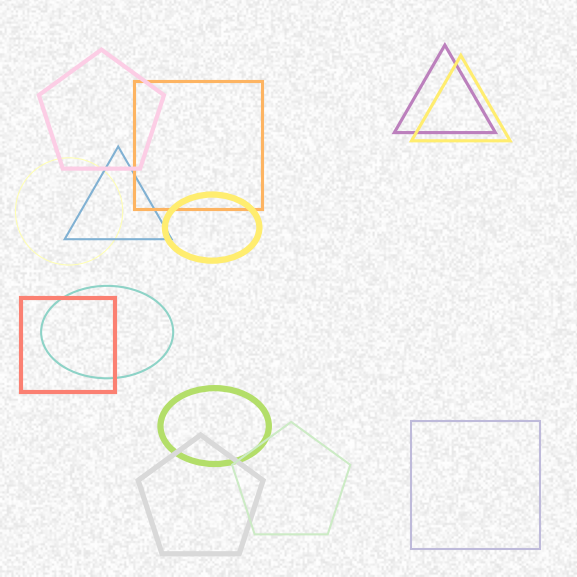[{"shape": "oval", "thickness": 1, "radius": 0.57, "center": [0.186, 0.424]}, {"shape": "circle", "thickness": 0.5, "radius": 0.46, "center": [0.12, 0.633]}, {"shape": "square", "thickness": 1, "radius": 0.56, "center": [0.823, 0.159]}, {"shape": "square", "thickness": 2, "radius": 0.41, "center": [0.117, 0.402]}, {"shape": "triangle", "thickness": 1, "radius": 0.53, "center": [0.205, 0.638]}, {"shape": "square", "thickness": 1.5, "radius": 0.55, "center": [0.343, 0.748]}, {"shape": "oval", "thickness": 3, "radius": 0.47, "center": [0.372, 0.261]}, {"shape": "pentagon", "thickness": 2, "radius": 0.57, "center": [0.176, 0.799]}, {"shape": "pentagon", "thickness": 2.5, "radius": 0.57, "center": [0.347, 0.132]}, {"shape": "triangle", "thickness": 1.5, "radius": 0.51, "center": [0.77, 0.82]}, {"shape": "pentagon", "thickness": 1, "radius": 0.54, "center": [0.504, 0.161]}, {"shape": "oval", "thickness": 3, "radius": 0.41, "center": [0.367, 0.605]}, {"shape": "triangle", "thickness": 1.5, "radius": 0.49, "center": [0.798, 0.805]}]